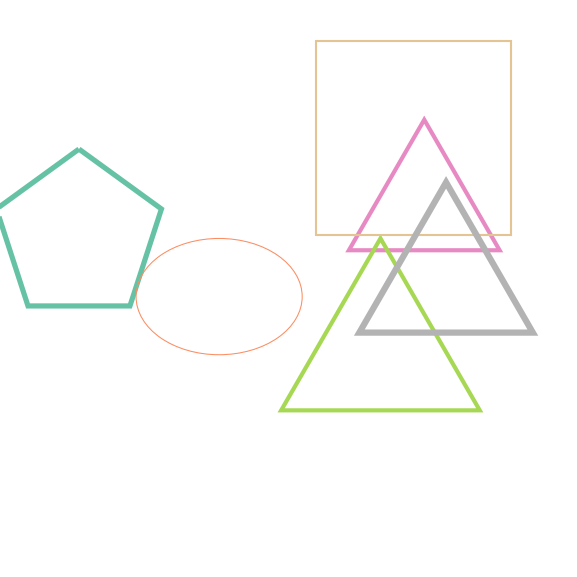[{"shape": "pentagon", "thickness": 2.5, "radius": 0.75, "center": [0.137, 0.591]}, {"shape": "oval", "thickness": 0.5, "radius": 0.72, "center": [0.379, 0.486]}, {"shape": "triangle", "thickness": 2, "radius": 0.75, "center": [0.735, 0.641]}, {"shape": "triangle", "thickness": 2, "radius": 0.99, "center": [0.659, 0.388]}, {"shape": "square", "thickness": 1, "radius": 0.84, "center": [0.716, 0.76]}, {"shape": "triangle", "thickness": 3, "radius": 0.87, "center": [0.772, 0.51]}]